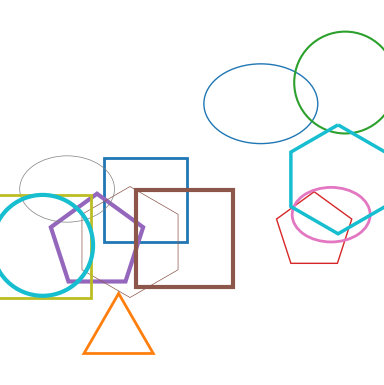[{"shape": "square", "thickness": 2, "radius": 0.54, "center": [0.378, 0.481]}, {"shape": "oval", "thickness": 1, "radius": 0.74, "center": [0.677, 0.731]}, {"shape": "triangle", "thickness": 2, "radius": 0.52, "center": [0.308, 0.134]}, {"shape": "circle", "thickness": 1.5, "radius": 0.66, "center": [0.896, 0.786]}, {"shape": "pentagon", "thickness": 1, "radius": 0.51, "center": [0.816, 0.399]}, {"shape": "pentagon", "thickness": 3, "radius": 0.63, "center": [0.252, 0.371]}, {"shape": "square", "thickness": 3, "radius": 0.63, "center": [0.48, 0.381]}, {"shape": "hexagon", "thickness": 0.5, "radius": 0.72, "center": [0.338, 0.371]}, {"shape": "oval", "thickness": 2, "radius": 0.51, "center": [0.86, 0.442]}, {"shape": "oval", "thickness": 0.5, "radius": 0.62, "center": [0.174, 0.509]}, {"shape": "square", "thickness": 2, "radius": 0.67, "center": [0.101, 0.36]}, {"shape": "hexagon", "thickness": 2.5, "radius": 0.71, "center": [0.878, 0.534]}, {"shape": "circle", "thickness": 3, "radius": 0.66, "center": [0.111, 0.363]}]